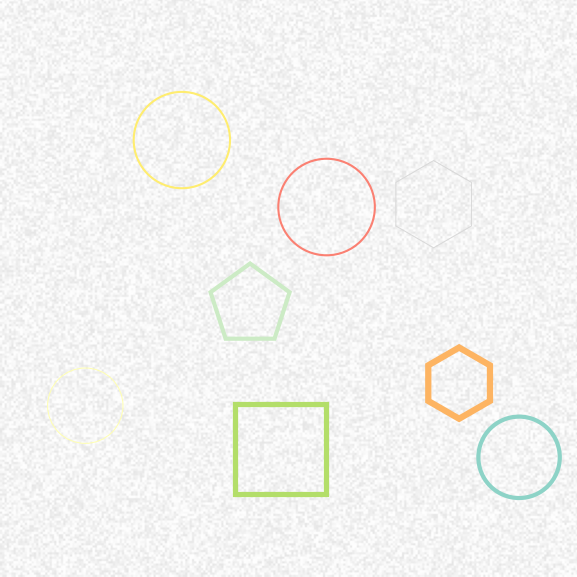[{"shape": "circle", "thickness": 2, "radius": 0.35, "center": [0.899, 0.207]}, {"shape": "circle", "thickness": 0.5, "radius": 0.33, "center": [0.148, 0.297]}, {"shape": "circle", "thickness": 1, "radius": 0.42, "center": [0.565, 0.641]}, {"shape": "hexagon", "thickness": 3, "radius": 0.31, "center": [0.795, 0.336]}, {"shape": "square", "thickness": 2.5, "radius": 0.39, "center": [0.486, 0.222]}, {"shape": "hexagon", "thickness": 0.5, "radius": 0.38, "center": [0.751, 0.646]}, {"shape": "pentagon", "thickness": 2, "radius": 0.36, "center": [0.433, 0.471]}, {"shape": "circle", "thickness": 1, "radius": 0.42, "center": [0.315, 0.757]}]